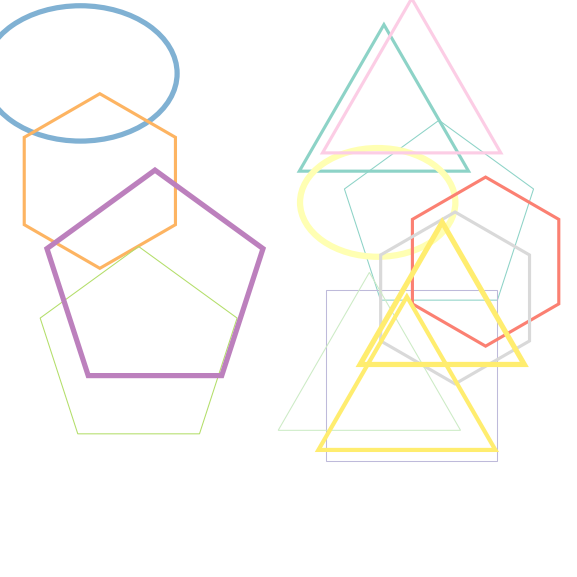[{"shape": "pentagon", "thickness": 0.5, "radius": 0.86, "center": [0.76, 0.619]}, {"shape": "triangle", "thickness": 1.5, "radius": 0.85, "center": [0.665, 0.787]}, {"shape": "oval", "thickness": 3, "radius": 0.67, "center": [0.654, 0.649]}, {"shape": "square", "thickness": 0.5, "radius": 0.74, "center": [0.712, 0.349]}, {"shape": "hexagon", "thickness": 1.5, "radius": 0.73, "center": [0.841, 0.546]}, {"shape": "oval", "thickness": 2.5, "radius": 0.84, "center": [0.139, 0.872]}, {"shape": "hexagon", "thickness": 1.5, "radius": 0.76, "center": [0.173, 0.686]}, {"shape": "pentagon", "thickness": 0.5, "radius": 0.9, "center": [0.24, 0.393]}, {"shape": "triangle", "thickness": 1.5, "radius": 0.89, "center": [0.713, 0.824]}, {"shape": "hexagon", "thickness": 1.5, "radius": 0.74, "center": [0.788, 0.483]}, {"shape": "pentagon", "thickness": 2.5, "radius": 0.98, "center": [0.268, 0.508]}, {"shape": "triangle", "thickness": 0.5, "radius": 0.91, "center": [0.64, 0.345]}, {"shape": "triangle", "thickness": 2.5, "radius": 0.82, "center": [0.766, 0.45]}, {"shape": "triangle", "thickness": 2, "radius": 0.88, "center": [0.705, 0.308]}]